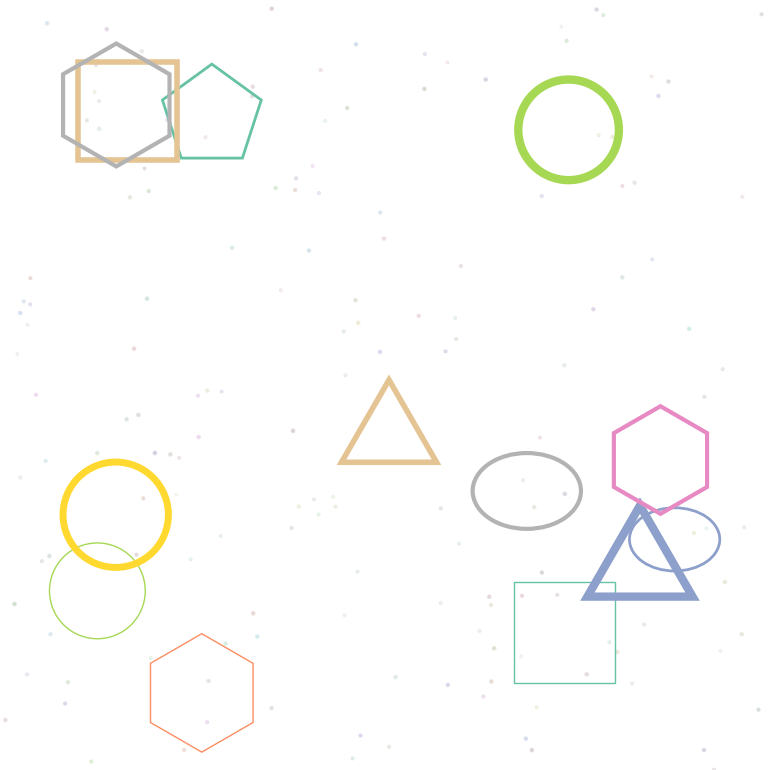[{"shape": "pentagon", "thickness": 1, "radius": 0.34, "center": [0.275, 0.849]}, {"shape": "square", "thickness": 0.5, "radius": 0.33, "center": [0.733, 0.178]}, {"shape": "hexagon", "thickness": 0.5, "radius": 0.38, "center": [0.262, 0.1]}, {"shape": "triangle", "thickness": 3, "radius": 0.39, "center": [0.831, 0.265]}, {"shape": "oval", "thickness": 1, "radius": 0.29, "center": [0.876, 0.3]}, {"shape": "hexagon", "thickness": 1.5, "radius": 0.35, "center": [0.858, 0.403]}, {"shape": "circle", "thickness": 0.5, "radius": 0.31, "center": [0.126, 0.233]}, {"shape": "circle", "thickness": 3, "radius": 0.33, "center": [0.738, 0.831]}, {"shape": "circle", "thickness": 2.5, "radius": 0.34, "center": [0.15, 0.332]}, {"shape": "square", "thickness": 2, "radius": 0.32, "center": [0.166, 0.856]}, {"shape": "triangle", "thickness": 2, "radius": 0.36, "center": [0.505, 0.435]}, {"shape": "oval", "thickness": 1.5, "radius": 0.35, "center": [0.684, 0.362]}, {"shape": "hexagon", "thickness": 1.5, "radius": 0.4, "center": [0.151, 0.864]}]